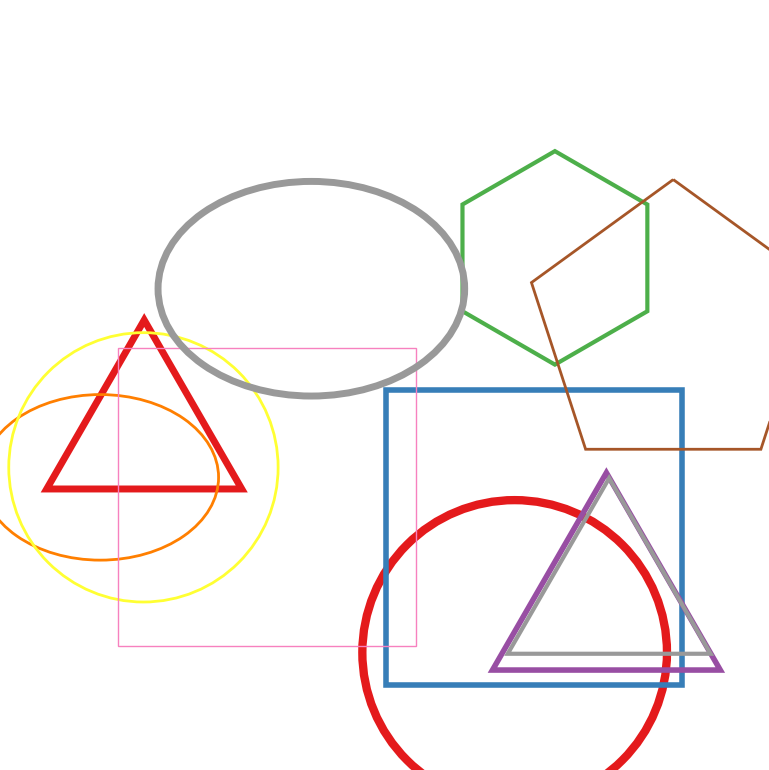[{"shape": "circle", "thickness": 3, "radius": 0.99, "center": [0.668, 0.153]}, {"shape": "triangle", "thickness": 2.5, "radius": 0.73, "center": [0.187, 0.438]}, {"shape": "square", "thickness": 2, "radius": 0.96, "center": [0.694, 0.302]}, {"shape": "hexagon", "thickness": 1.5, "radius": 0.69, "center": [0.721, 0.665]}, {"shape": "triangle", "thickness": 2, "radius": 0.85, "center": [0.788, 0.215]}, {"shape": "oval", "thickness": 1, "radius": 0.77, "center": [0.13, 0.38]}, {"shape": "circle", "thickness": 1, "radius": 0.87, "center": [0.186, 0.393]}, {"shape": "pentagon", "thickness": 1, "radius": 0.97, "center": [0.874, 0.573]}, {"shape": "square", "thickness": 0.5, "radius": 0.97, "center": [0.347, 0.354]}, {"shape": "oval", "thickness": 2.5, "radius": 1.0, "center": [0.404, 0.625]}, {"shape": "triangle", "thickness": 1.5, "radius": 0.76, "center": [0.791, 0.227]}]